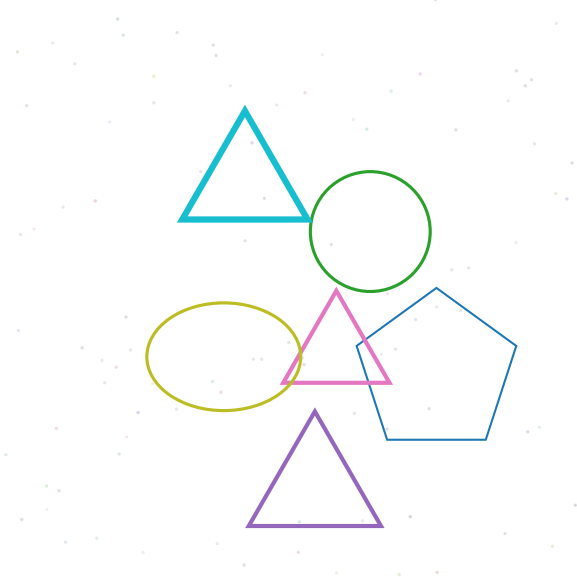[{"shape": "pentagon", "thickness": 1, "radius": 0.73, "center": [0.756, 0.355]}, {"shape": "circle", "thickness": 1.5, "radius": 0.52, "center": [0.641, 0.598]}, {"shape": "triangle", "thickness": 2, "radius": 0.66, "center": [0.545, 0.154]}, {"shape": "triangle", "thickness": 2, "radius": 0.53, "center": [0.582, 0.389]}, {"shape": "oval", "thickness": 1.5, "radius": 0.67, "center": [0.388, 0.381]}, {"shape": "triangle", "thickness": 3, "radius": 0.63, "center": [0.424, 0.682]}]